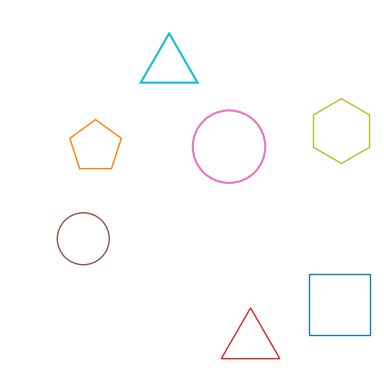[{"shape": "square", "thickness": 1, "radius": 0.4, "center": [0.882, 0.209]}, {"shape": "pentagon", "thickness": 1, "radius": 0.35, "center": [0.248, 0.619]}, {"shape": "triangle", "thickness": 1, "radius": 0.44, "center": [0.651, 0.112]}, {"shape": "circle", "thickness": 1, "radius": 0.34, "center": [0.216, 0.38]}, {"shape": "circle", "thickness": 1.5, "radius": 0.47, "center": [0.595, 0.619]}, {"shape": "hexagon", "thickness": 1, "radius": 0.42, "center": [0.887, 0.659]}, {"shape": "triangle", "thickness": 1.5, "radius": 0.43, "center": [0.439, 0.828]}]